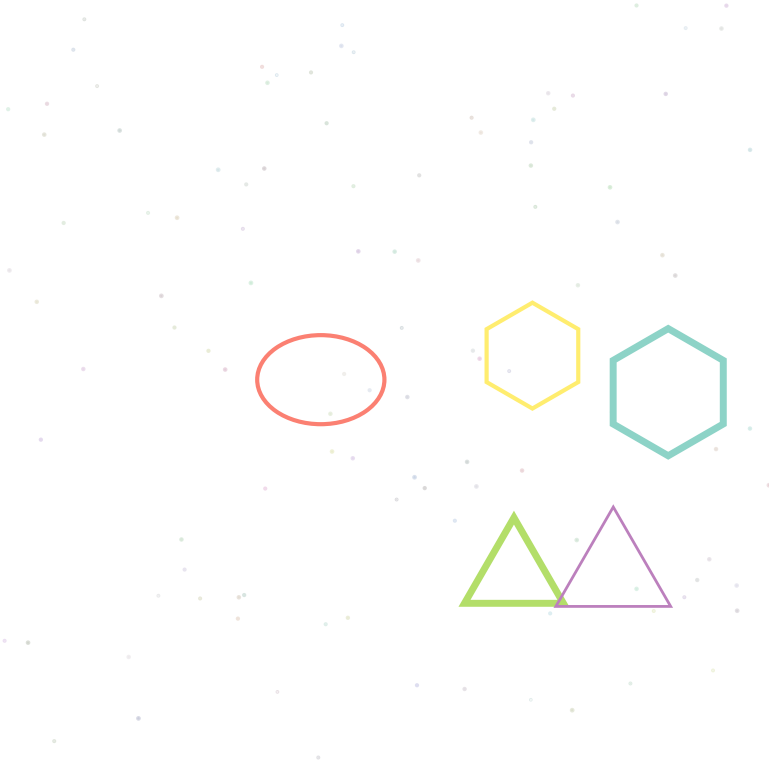[{"shape": "hexagon", "thickness": 2.5, "radius": 0.41, "center": [0.868, 0.491]}, {"shape": "oval", "thickness": 1.5, "radius": 0.41, "center": [0.417, 0.507]}, {"shape": "triangle", "thickness": 2.5, "radius": 0.37, "center": [0.667, 0.254]}, {"shape": "triangle", "thickness": 1, "radius": 0.43, "center": [0.796, 0.255]}, {"shape": "hexagon", "thickness": 1.5, "radius": 0.34, "center": [0.691, 0.538]}]